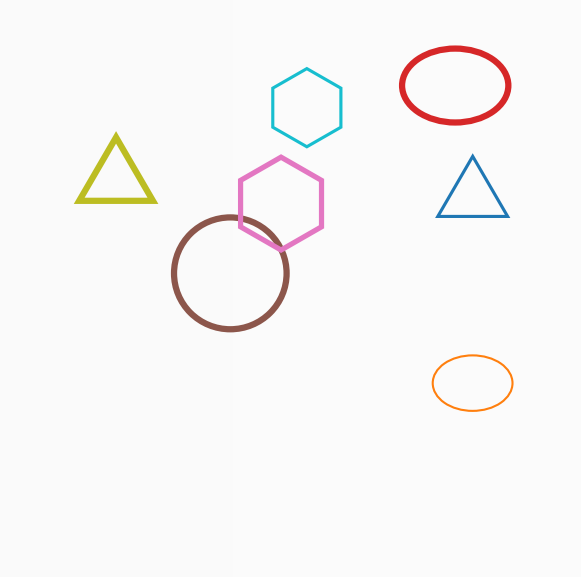[{"shape": "triangle", "thickness": 1.5, "radius": 0.35, "center": [0.813, 0.659]}, {"shape": "oval", "thickness": 1, "radius": 0.34, "center": [0.813, 0.336]}, {"shape": "oval", "thickness": 3, "radius": 0.46, "center": [0.783, 0.851]}, {"shape": "circle", "thickness": 3, "radius": 0.48, "center": [0.396, 0.526]}, {"shape": "hexagon", "thickness": 2.5, "radius": 0.4, "center": [0.484, 0.647]}, {"shape": "triangle", "thickness": 3, "radius": 0.37, "center": [0.2, 0.688]}, {"shape": "hexagon", "thickness": 1.5, "radius": 0.34, "center": [0.528, 0.813]}]